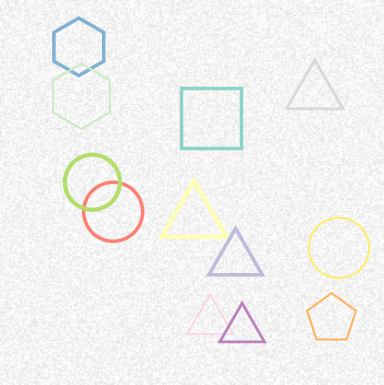[{"shape": "square", "thickness": 2.5, "radius": 0.39, "center": [0.548, 0.694]}, {"shape": "triangle", "thickness": 3, "radius": 0.49, "center": [0.504, 0.434]}, {"shape": "triangle", "thickness": 2.5, "radius": 0.4, "center": [0.612, 0.326]}, {"shape": "circle", "thickness": 2.5, "radius": 0.38, "center": [0.294, 0.45]}, {"shape": "hexagon", "thickness": 2.5, "radius": 0.37, "center": [0.205, 0.878]}, {"shape": "pentagon", "thickness": 1.5, "radius": 0.33, "center": [0.861, 0.172]}, {"shape": "circle", "thickness": 3, "radius": 0.36, "center": [0.24, 0.527]}, {"shape": "triangle", "thickness": 1, "radius": 0.34, "center": [0.546, 0.167]}, {"shape": "triangle", "thickness": 2, "radius": 0.42, "center": [0.818, 0.76]}, {"shape": "triangle", "thickness": 2, "radius": 0.34, "center": [0.629, 0.146]}, {"shape": "hexagon", "thickness": 1.5, "radius": 0.42, "center": [0.211, 0.75]}, {"shape": "circle", "thickness": 1.5, "radius": 0.39, "center": [0.88, 0.356]}]